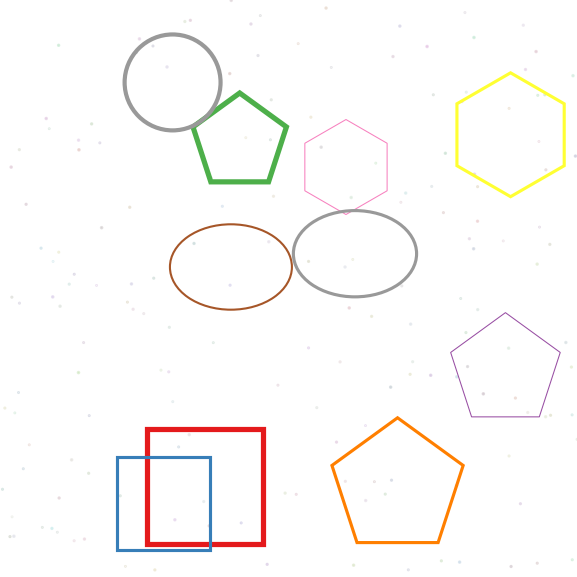[{"shape": "square", "thickness": 2.5, "radius": 0.5, "center": [0.355, 0.157]}, {"shape": "square", "thickness": 1.5, "radius": 0.4, "center": [0.283, 0.127]}, {"shape": "pentagon", "thickness": 2.5, "radius": 0.43, "center": [0.415, 0.753]}, {"shape": "pentagon", "thickness": 0.5, "radius": 0.5, "center": [0.875, 0.358]}, {"shape": "pentagon", "thickness": 1.5, "radius": 0.6, "center": [0.688, 0.156]}, {"shape": "hexagon", "thickness": 1.5, "radius": 0.54, "center": [0.884, 0.766]}, {"shape": "oval", "thickness": 1, "radius": 0.53, "center": [0.4, 0.537]}, {"shape": "hexagon", "thickness": 0.5, "radius": 0.41, "center": [0.599, 0.71]}, {"shape": "circle", "thickness": 2, "radius": 0.42, "center": [0.299, 0.856]}, {"shape": "oval", "thickness": 1.5, "radius": 0.53, "center": [0.615, 0.56]}]